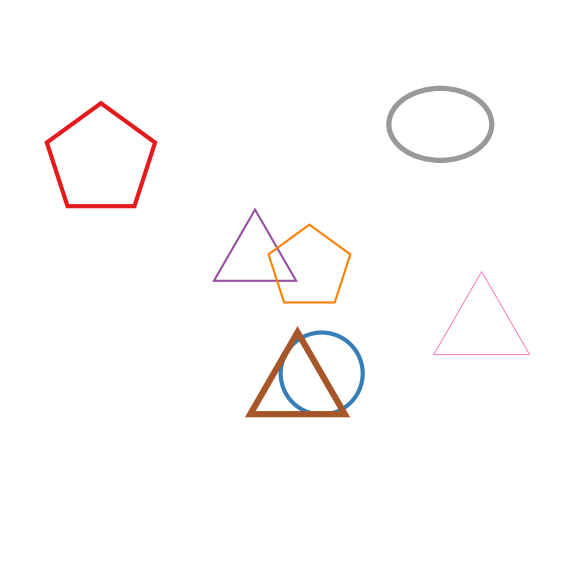[{"shape": "pentagon", "thickness": 2, "radius": 0.49, "center": [0.175, 0.722]}, {"shape": "circle", "thickness": 2, "radius": 0.36, "center": [0.557, 0.352]}, {"shape": "triangle", "thickness": 1, "radius": 0.41, "center": [0.442, 0.554]}, {"shape": "pentagon", "thickness": 1, "radius": 0.37, "center": [0.536, 0.536]}, {"shape": "triangle", "thickness": 3, "radius": 0.47, "center": [0.515, 0.329]}, {"shape": "triangle", "thickness": 0.5, "radius": 0.48, "center": [0.834, 0.433]}, {"shape": "oval", "thickness": 2.5, "radius": 0.45, "center": [0.762, 0.784]}]